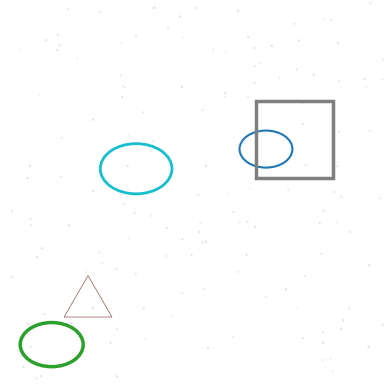[{"shape": "oval", "thickness": 1.5, "radius": 0.34, "center": [0.691, 0.613]}, {"shape": "oval", "thickness": 2.5, "radius": 0.41, "center": [0.134, 0.105]}, {"shape": "triangle", "thickness": 0.5, "radius": 0.36, "center": [0.229, 0.212]}, {"shape": "square", "thickness": 2.5, "radius": 0.5, "center": [0.764, 0.638]}, {"shape": "oval", "thickness": 2, "radius": 0.47, "center": [0.354, 0.562]}]